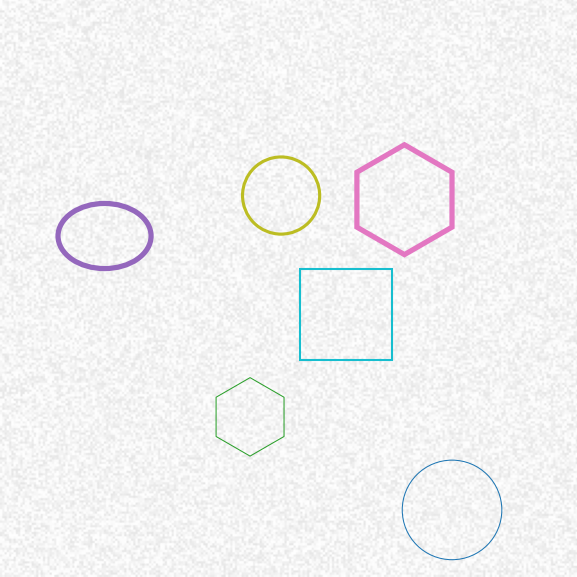[{"shape": "circle", "thickness": 0.5, "radius": 0.43, "center": [0.783, 0.116]}, {"shape": "hexagon", "thickness": 0.5, "radius": 0.34, "center": [0.433, 0.277]}, {"shape": "oval", "thickness": 2.5, "radius": 0.4, "center": [0.181, 0.59]}, {"shape": "hexagon", "thickness": 2.5, "radius": 0.48, "center": [0.7, 0.653]}, {"shape": "circle", "thickness": 1.5, "radius": 0.33, "center": [0.487, 0.661]}, {"shape": "square", "thickness": 1, "radius": 0.4, "center": [0.599, 0.455]}]